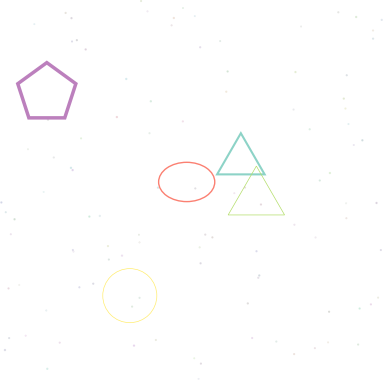[{"shape": "triangle", "thickness": 1.5, "radius": 0.36, "center": [0.626, 0.583]}, {"shape": "oval", "thickness": 1, "radius": 0.36, "center": [0.485, 0.527]}, {"shape": "triangle", "thickness": 0.5, "radius": 0.42, "center": [0.666, 0.484]}, {"shape": "pentagon", "thickness": 2.5, "radius": 0.4, "center": [0.122, 0.758]}, {"shape": "circle", "thickness": 0.5, "radius": 0.35, "center": [0.337, 0.232]}]